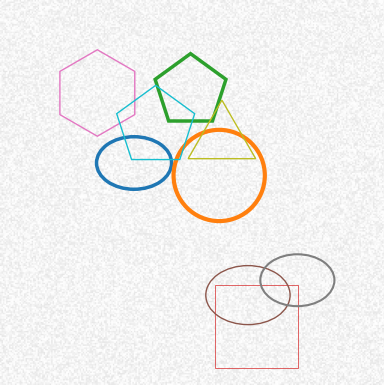[{"shape": "oval", "thickness": 2.5, "radius": 0.49, "center": [0.348, 0.577]}, {"shape": "circle", "thickness": 3, "radius": 0.59, "center": [0.569, 0.544]}, {"shape": "pentagon", "thickness": 2.5, "radius": 0.48, "center": [0.495, 0.764]}, {"shape": "square", "thickness": 0.5, "radius": 0.54, "center": [0.665, 0.153]}, {"shape": "oval", "thickness": 1, "radius": 0.55, "center": [0.644, 0.233]}, {"shape": "hexagon", "thickness": 1, "radius": 0.56, "center": [0.253, 0.758]}, {"shape": "oval", "thickness": 1.5, "radius": 0.48, "center": [0.772, 0.272]}, {"shape": "triangle", "thickness": 1, "radius": 0.51, "center": [0.576, 0.639]}, {"shape": "pentagon", "thickness": 1, "radius": 0.53, "center": [0.404, 0.672]}]